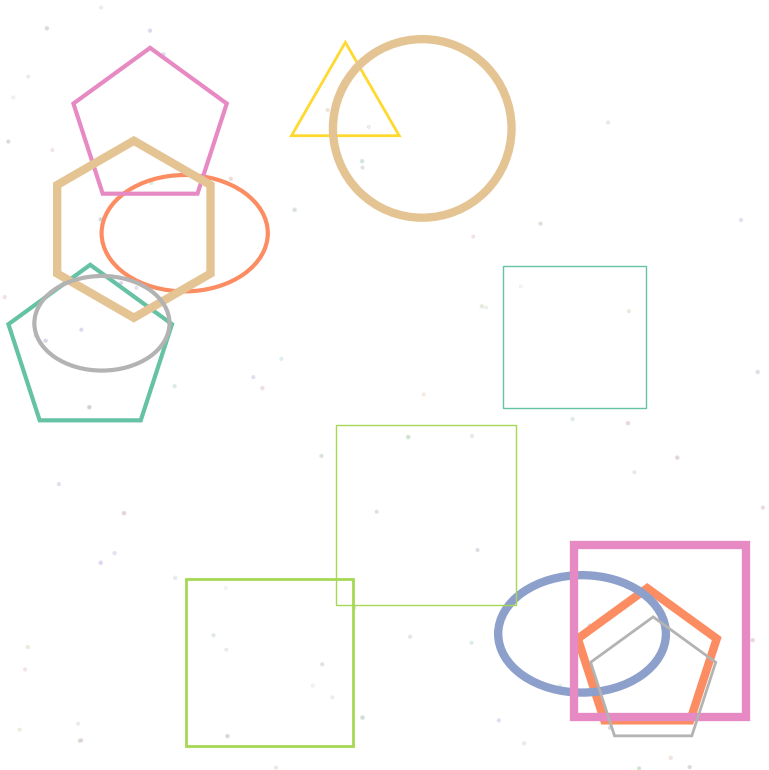[{"shape": "square", "thickness": 0.5, "radius": 0.46, "center": [0.746, 0.563]}, {"shape": "pentagon", "thickness": 1.5, "radius": 0.56, "center": [0.117, 0.544]}, {"shape": "oval", "thickness": 1.5, "radius": 0.54, "center": [0.24, 0.697]}, {"shape": "pentagon", "thickness": 3, "radius": 0.47, "center": [0.841, 0.141]}, {"shape": "oval", "thickness": 3, "radius": 0.54, "center": [0.756, 0.177]}, {"shape": "pentagon", "thickness": 1.5, "radius": 0.52, "center": [0.195, 0.833]}, {"shape": "square", "thickness": 3, "radius": 0.56, "center": [0.858, 0.18]}, {"shape": "square", "thickness": 0.5, "radius": 0.59, "center": [0.553, 0.331]}, {"shape": "square", "thickness": 1, "radius": 0.54, "center": [0.35, 0.139]}, {"shape": "triangle", "thickness": 1, "radius": 0.4, "center": [0.449, 0.864]}, {"shape": "hexagon", "thickness": 3, "radius": 0.57, "center": [0.174, 0.702]}, {"shape": "circle", "thickness": 3, "radius": 0.58, "center": [0.548, 0.833]}, {"shape": "oval", "thickness": 1.5, "radius": 0.44, "center": [0.132, 0.58]}, {"shape": "pentagon", "thickness": 1, "radius": 0.43, "center": [0.848, 0.113]}]